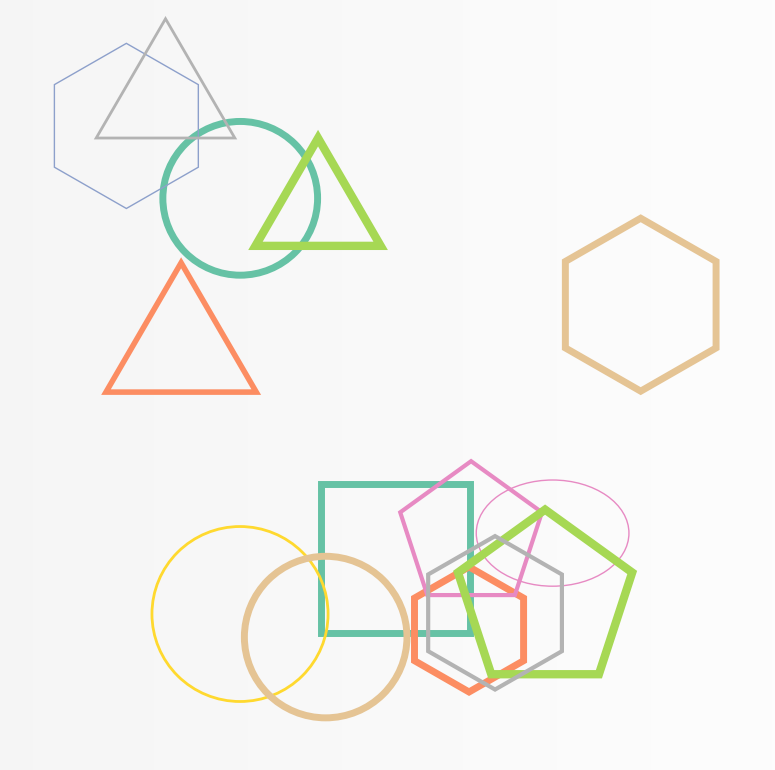[{"shape": "square", "thickness": 2.5, "radius": 0.48, "center": [0.51, 0.275]}, {"shape": "circle", "thickness": 2.5, "radius": 0.5, "center": [0.31, 0.742]}, {"shape": "triangle", "thickness": 2, "radius": 0.56, "center": [0.234, 0.547]}, {"shape": "hexagon", "thickness": 2.5, "radius": 0.41, "center": [0.605, 0.183]}, {"shape": "hexagon", "thickness": 0.5, "radius": 0.54, "center": [0.163, 0.836]}, {"shape": "pentagon", "thickness": 1.5, "radius": 0.48, "center": [0.608, 0.305]}, {"shape": "oval", "thickness": 0.5, "radius": 0.49, "center": [0.713, 0.308]}, {"shape": "triangle", "thickness": 3, "radius": 0.47, "center": [0.41, 0.727]}, {"shape": "pentagon", "thickness": 3, "radius": 0.59, "center": [0.703, 0.22]}, {"shape": "circle", "thickness": 1, "radius": 0.57, "center": [0.31, 0.203]}, {"shape": "circle", "thickness": 2.5, "radius": 0.52, "center": [0.42, 0.173]}, {"shape": "hexagon", "thickness": 2.5, "radius": 0.56, "center": [0.827, 0.604]}, {"shape": "triangle", "thickness": 1, "radius": 0.52, "center": [0.214, 0.872]}, {"shape": "hexagon", "thickness": 1.5, "radius": 0.5, "center": [0.639, 0.204]}]